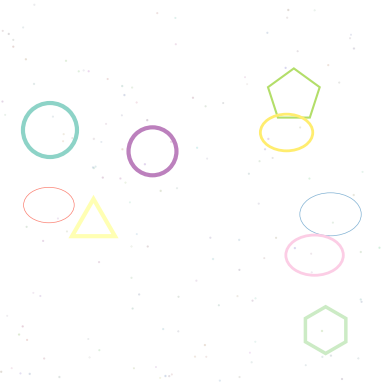[{"shape": "circle", "thickness": 3, "radius": 0.35, "center": [0.13, 0.662]}, {"shape": "triangle", "thickness": 3, "radius": 0.32, "center": [0.243, 0.419]}, {"shape": "oval", "thickness": 0.5, "radius": 0.33, "center": [0.127, 0.467]}, {"shape": "oval", "thickness": 0.5, "radius": 0.4, "center": [0.859, 0.443]}, {"shape": "pentagon", "thickness": 1.5, "radius": 0.35, "center": [0.763, 0.752]}, {"shape": "oval", "thickness": 2, "radius": 0.37, "center": [0.817, 0.337]}, {"shape": "circle", "thickness": 3, "radius": 0.31, "center": [0.396, 0.607]}, {"shape": "hexagon", "thickness": 2.5, "radius": 0.3, "center": [0.846, 0.143]}, {"shape": "oval", "thickness": 2, "radius": 0.34, "center": [0.744, 0.656]}]